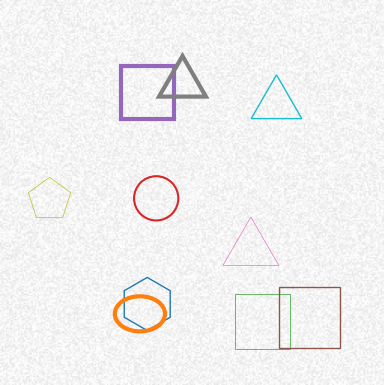[{"shape": "hexagon", "thickness": 1, "radius": 0.34, "center": [0.382, 0.21]}, {"shape": "oval", "thickness": 3, "radius": 0.33, "center": [0.363, 0.185]}, {"shape": "square", "thickness": 0.5, "radius": 0.36, "center": [0.681, 0.164]}, {"shape": "circle", "thickness": 1.5, "radius": 0.29, "center": [0.406, 0.485]}, {"shape": "square", "thickness": 3, "radius": 0.35, "center": [0.384, 0.76]}, {"shape": "square", "thickness": 1, "radius": 0.4, "center": [0.803, 0.175]}, {"shape": "triangle", "thickness": 0.5, "radius": 0.42, "center": [0.652, 0.353]}, {"shape": "triangle", "thickness": 3, "radius": 0.35, "center": [0.474, 0.784]}, {"shape": "pentagon", "thickness": 0.5, "radius": 0.29, "center": [0.129, 0.482]}, {"shape": "triangle", "thickness": 1, "radius": 0.38, "center": [0.718, 0.73]}]